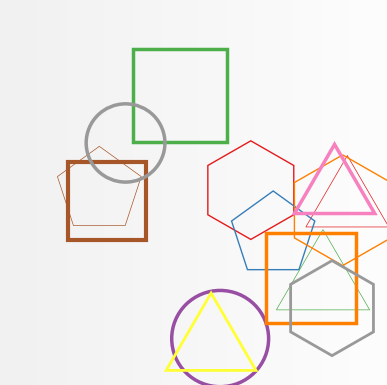[{"shape": "triangle", "thickness": 0.5, "radius": 0.62, "center": [0.896, 0.472]}, {"shape": "hexagon", "thickness": 1, "radius": 0.64, "center": [0.647, 0.506]}, {"shape": "pentagon", "thickness": 1, "radius": 0.56, "center": [0.705, 0.391]}, {"shape": "square", "thickness": 2.5, "radius": 0.61, "center": [0.465, 0.752]}, {"shape": "triangle", "thickness": 0.5, "radius": 0.7, "center": [0.834, 0.265]}, {"shape": "circle", "thickness": 2.5, "radius": 0.63, "center": [0.568, 0.121]}, {"shape": "hexagon", "thickness": 1, "radius": 0.72, "center": [0.884, 0.454]}, {"shape": "square", "thickness": 2.5, "radius": 0.58, "center": [0.803, 0.278]}, {"shape": "triangle", "thickness": 2, "radius": 0.67, "center": [0.545, 0.105]}, {"shape": "pentagon", "thickness": 0.5, "radius": 0.57, "center": [0.256, 0.506]}, {"shape": "square", "thickness": 3, "radius": 0.51, "center": [0.277, 0.479]}, {"shape": "triangle", "thickness": 2.5, "radius": 0.6, "center": [0.863, 0.505]}, {"shape": "circle", "thickness": 2.5, "radius": 0.51, "center": [0.324, 0.629]}, {"shape": "hexagon", "thickness": 2, "radius": 0.62, "center": [0.857, 0.2]}]